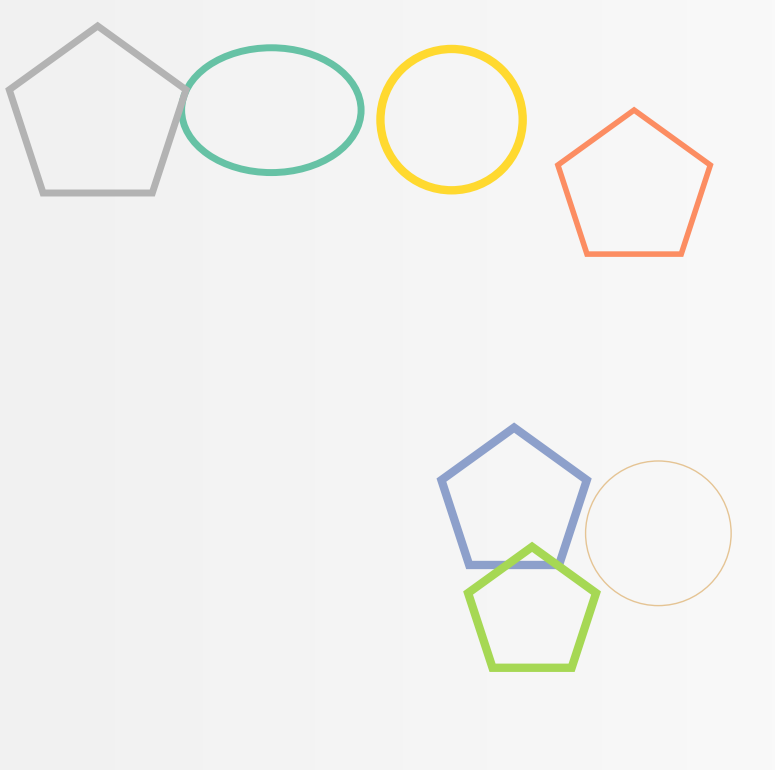[{"shape": "oval", "thickness": 2.5, "radius": 0.58, "center": [0.35, 0.857]}, {"shape": "pentagon", "thickness": 2, "radius": 0.52, "center": [0.818, 0.754]}, {"shape": "pentagon", "thickness": 3, "radius": 0.49, "center": [0.663, 0.346]}, {"shape": "pentagon", "thickness": 3, "radius": 0.43, "center": [0.687, 0.203]}, {"shape": "circle", "thickness": 3, "radius": 0.46, "center": [0.583, 0.845]}, {"shape": "circle", "thickness": 0.5, "radius": 0.47, "center": [0.849, 0.307]}, {"shape": "pentagon", "thickness": 2.5, "radius": 0.6, "center": [0.126, 0.846]}]